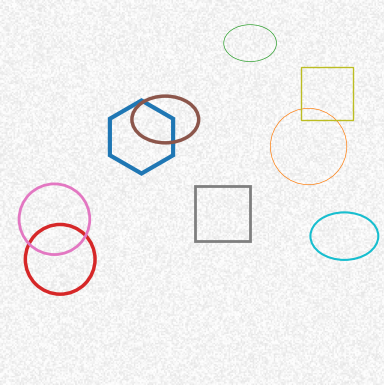[{"shape": "hexagon", "thickness": 3, "radius": 0.47, "center": [0.368, 0.644]}, {"shape": "circle", "thickness": 0.5, "radius": 0.5, "center": [0.801, 0.619]}, {"shape": "oval", "thickness": 0.5, "radius": 0.34, "center": [0.65, 0.888]}, {"shape": "circle", "thickness": 2.5, "radius": 0.45, "center": [0.156, 0.326]}, {"shape": "oval", "thickness": 2.5, "radius": 0.43, "center": [0.429, 0.69]}, {"shape": "circle", "thickness": 2, "radius": 0.46, "center": [0.141, 0.431]}, {"shape": "square", "thickness": 2, "radius": 0.36, "center": [0.577, 0.445]}, {"shape": "square", "thickness": 1, "radius": 0.34, "center": [0.849, 0.757]}, {"shape": "oval", "thickness": 1.5, "radius": 0.44, "center": [0.894, 0.387]}]